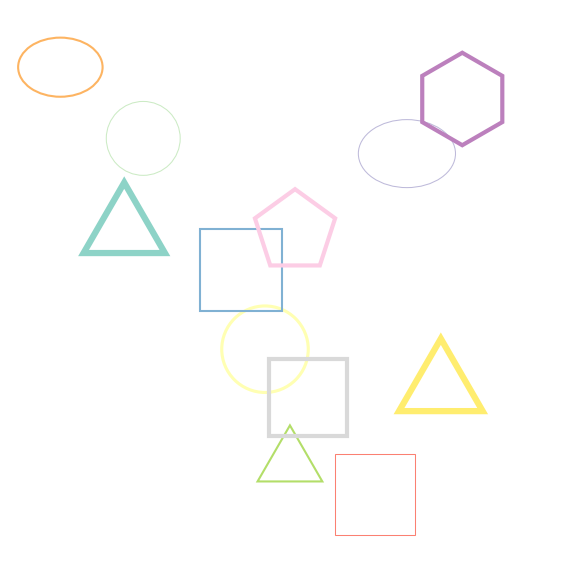[{"shape": "triangle", "thickness": 3, "radius": 0.41, "center": [0.215, 0.602]}, {"shape": "circle", "thickness": 1.5, "radius": 0.37, "center": [0.459, 0.394]}, {"shape": "oval", "thickness": 0.5, "radius": 0.42, "center": [0.705, 0.733]}, {"shape": "square", "thickness": 0.5, "radius": 0.35, "center": [0.65, 0.143]}, {"shape": "square", "thickness": 1, "radius": 0.35, "center": [0.417, 0.532]}, {"shape": "oval", "thickness": 1, "radius": 0.37, "center": [0.105, 0.883]}, {"shape": "triangle", "thickness": 1, "radius": 0.32, "center": [0.502, 0.198]}, {"shape": "pentagon", "thickness": 2, "radius": 0.37, "center": [0.511, 0.599]}, {"shape": "square", "thickness": 2, "radius": 0.33, "center": [0.533, 0.311]}, {"shape": "hexagon", "thickness": 2, "radius": 0.4, "center": [0.8, 0.828]}, {"shape": "circle", "thickness": 0.5, "radius": 0.32, "center": [0.248, 0.759]}, {"shape": "triangle", "thickness": 3, "radius": 0.42, "center": [0.763, 0.329]}]